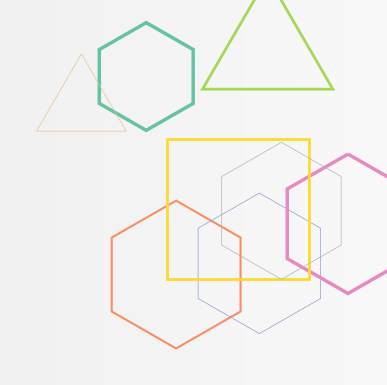[{"shape": "hexagon", "thickness": 2.5, "radius": 0.7, "center": [0.377, 0.801]}, {"shape": "hexagon", "thickness": 1.5, "radius": 0.96, "center": [0.455, 0.287]}, {"shape": "hexagon", "thickness": 0.5, "radius": 0.91, "center": [0.669, 0.316]}, {"shape": "hexagon", "thickness": 2.5, "radius": 0.91, "center": [0.898, 0.419]}, {"shape": "triangle", "thickness": 2, "radius": 0.97, "center": [0.691, 0.866]}, {"shape": "square", "thickness": 2, "radius": 0.91, "center": [0.614, 0.458]}, {"shape": "triangle", "thickness": 0.5, "radius": 0.67, "center": [0.21, 0.726]}, {"shape": "hexagon", "thickness": 0.5, "radius": 0.89, "center": [0.726, 0.452]}]